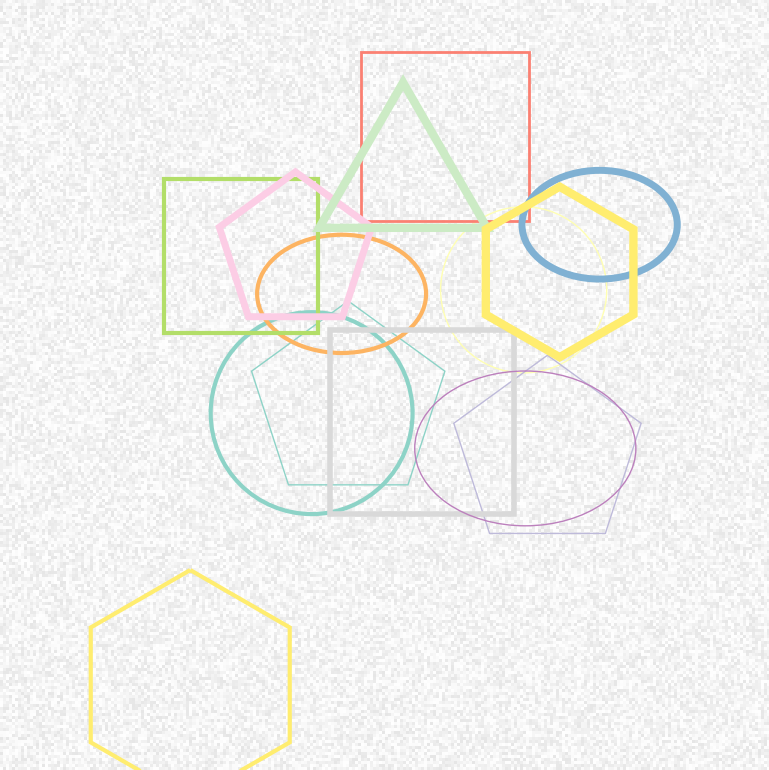[{"shape": "circle", "thickness": 1.5, "radius": 0.66, "center": [0.405, 0.463]}, {"shape": "pentagon", "thickness": 0.5, "radius": 0.66, "center": [0.452, 0.477]}, {"shape": "circle", "thickness": 0.5, "radius": 0.54, "center": [0.68, 0.624]}, {"shape": "pentagon", "thickness": 0.5, "radius": 0.64, "center": [0.711, 0.411]}, {"shape": "square", "thickness": 1, "radius": 0.55, "center": [0.578, 0.823]}, {"shape": "oval", "thickness": 2.5, "radius": 0.5, "center": [0.779, 0.708]}, {"shape": "oval", "thickness": 1.5, "radius": 0.55, "center": [0.444, 0.618]}, {"shape": "square", "thickness": 1.5, "radius": 0.5, "center": [0.313, 0.667]}, {"shape": "pentagon", "thickness": 2.5, "radius": 0.52, "center": [0.384, 0.673]}, {"shape": "square", "thickness": 2, "radius": 0.6, "center": [0.547, 0.451]}, {"shape": "oval", "thickness": 0.5, "radius": 0.72, "center": [0.682, 0.418]}, {"shape": "triangle", "thickness": 3, "radius": 0.63, "center": [0.523, 0.767]}, {"shape": "hexagon", "thickness": 3, "radius": 0.55, "center": [0.727, 0.647]}, {"shape": "hexagon", "thickness": 1.5, "radius": 0.75, "center": [0.247, 0.11]}]